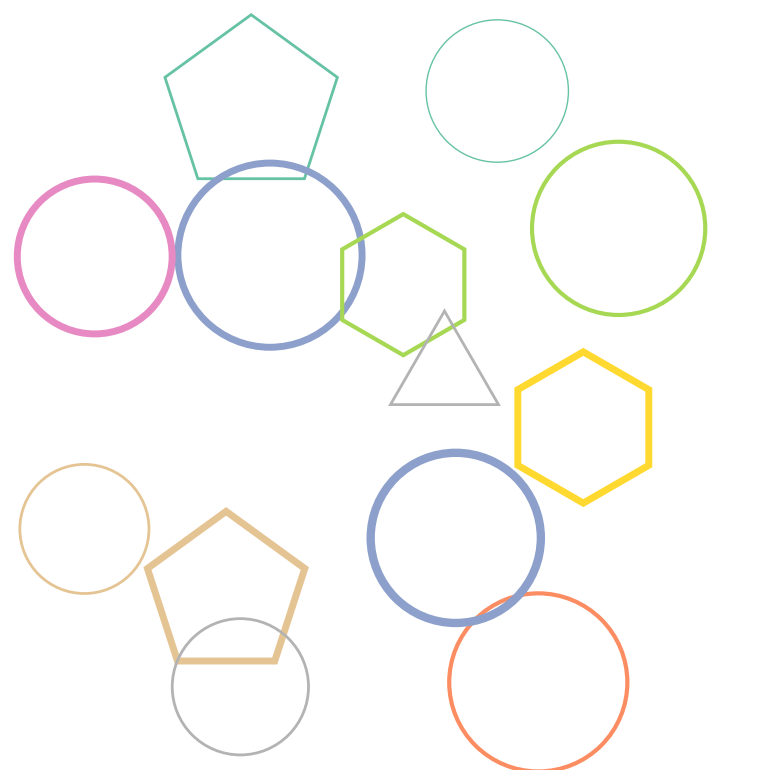[{"shape": "pentagon", "thickness": 1, "radius": 0.59, "center": [0.326, 0.863]}, {"shape": "circle", "thickness": 0.5, "radius": 0.46, "center": [0.646, 0.882]}, {"shape": "circle", "thickness": 1.5, "radius": 0.58, "center": [0.699, 0.114]}, {"shape": "circle", "thickness": 3, "radius": 0.55, "center": [0.592, 0.301]}, {"shape": "circle", "thickness": 2.5, "radius": 0.6, "center": [0.351, 0.669]}, {"shape": "circle", "thickness": 2.5, "radius": 0.5, "center": [0.123, 0.667]}, {"shape": "circle", "thickness": 1.5, "radius": 0.56, "center": [0.803, 0.703]}, {"shape": "hexagon", "thickness": 1.5, "radius": 0.46, "center": [0.524, 0.63]}, {"shape": "hexagon", "thickness": 2.5, "radius": 0.49, "center": [0.758, 0.445]}, {"shape": "pentagon", "thickness": 2.5, "radius": 0.54, "center": [0.294, 0.228]}, {"shape": "circle", "thickness": 1, "radius": 0.42, "center": [0.11, 0.313]}, {"shape": "triangle", "thickness": 1, "radius": 0.41, "center": [0.577, 0.515]}, {"shape": "circle", "thickness": 1, "radius": 0.44, "center": [0.312, 0.108]}]